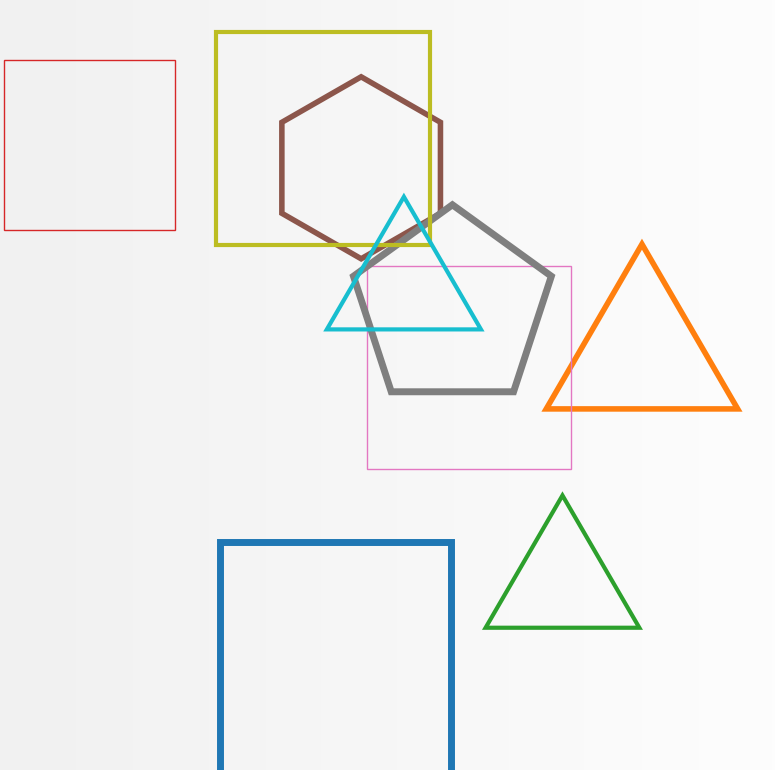[{"shape": "square", "thickness": 2.5, "radius": 0.74, "center": [0.432, 0.147]}, {"shape": "triangle", "thickness": 2, "radius": 0.71, "center": [0.828, 0.54]}, {"shape": "triangle", "thickness": 1.5, "radius": 0.57, "center": [0.726, 0.242]}, {"shape": "square", "thickness": 0.5, "radius": 0.55, "center": [0.115, 0.812]}, {"shape": "hexagon", "thickness": 2, "radius": 0.59, "center": [0.466, 0.782]}, {"shape": "square", "thickness": 0.5, "radius": 0.66, "center": [0.605, 0.523]}, {"shape": "pentagon", "thickness": 2.5, "radius": 0.67, "center": [0.584, 0.6]}, {"shape": "square", "thickness": 1.5, "radius": 0.69, "center": [0.417, 0.82]}, {"shape": "triangle", "thickness": 1.5, "radius": 0.57, "center": [0.521, 0.63]}]